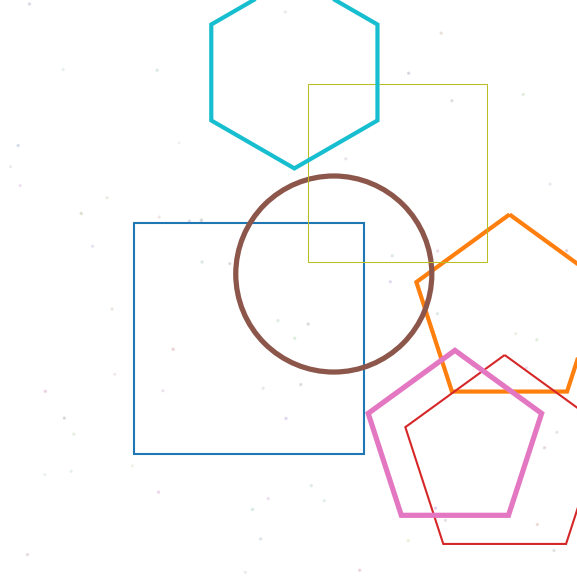[{"shape": "square", "thickness": 1, "radius": 1.0, "center": [0.431, 0.413]}, {"shape": "pentagon", "thickness": 2, "radius": 0.85, "center": [0.882, 0.458]}, {"shape": "pentagon", "thickness": 1, "radius": 0.9, "center": [0.874, 0.204]}, {"shape": "circle", "thickness": 2.5, "radius": 0.85, "center": [0.578, 0.525]}, {"shape": "pentagon", "thickness": 2.5, "radius": 0.79, "center": [0.788, 0.235]}, {"shape": "square", "thickness": 0.5, "radius": 0.77, "center": [0.688, 0.7]}, {"shape": "hexagon", "thickness": 2, "radius": 0.83, "center": [0.51, 0.874]}]